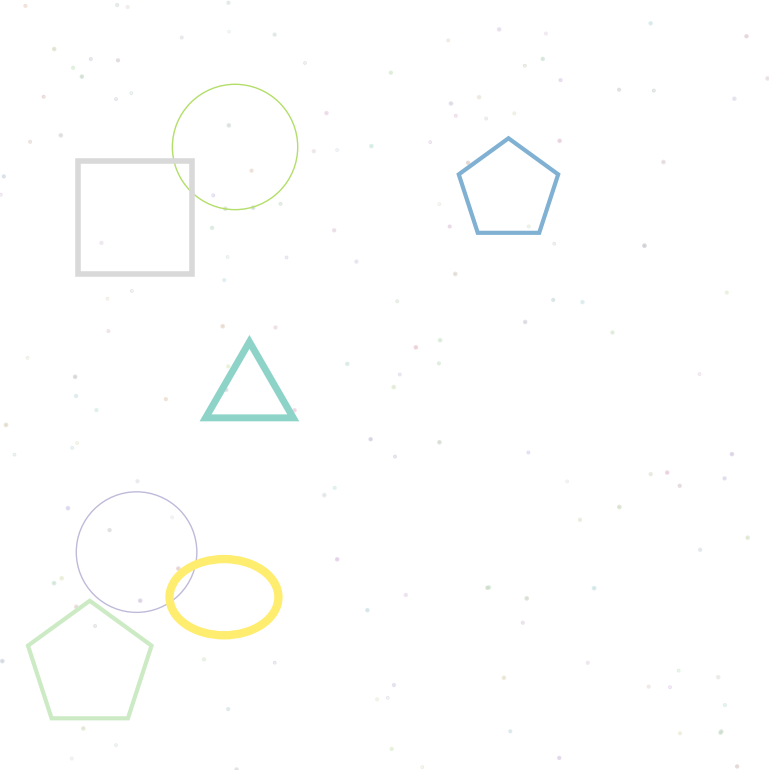[{"shape": "triangle", "thickness": 2.5, "radius": 0.33, "center": [0.324, 0.49]}, {"shape": "circle", "thickness": 0.5, "radius": 0.39, "center": [0.177, 0.283]}, {"shape": "pentagon", "thickness": 1.5, "radius": 0.34, "center": [0.66, 0.753]}, {"shape": "circle", "thickness": 0.5, "radius": 0.41, "center": [0.305, 0.809]}, {"shape": "square", "thickness": 2, "radius": 0.37, "center": [0.175, 0.718]}, {"shape": "pentagon", "thickness": 1.5, "radius": 0.42, "center": [0.117, 0.135]}, {"shape": "oval", "thickness": 3, "radius": 0.35, "center": [0.291, 0.224]}]